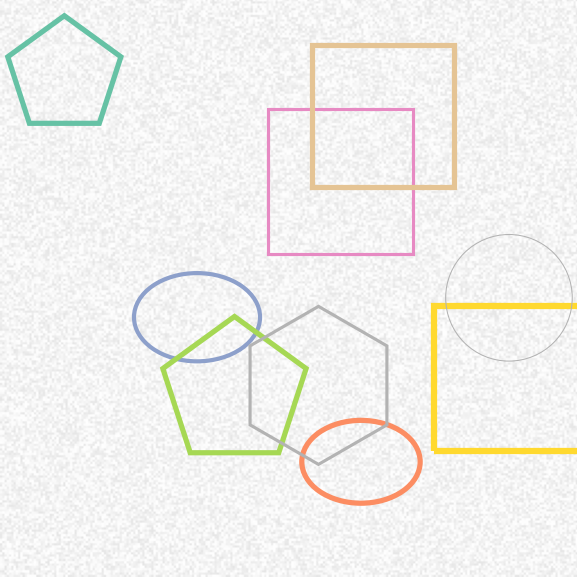[{"shape": "pentagon", "thickness": 2.5, "radius": 0.51, "center": [0.111, 0.869]}, {"shape": "oval", "thickness": 2.5, "radius": 0.51, "center": [0.625, 0.2]}, {"shape": "oval", "thickness": 2, "radius": 0.55, "center": [0.341, 0.45]}, {"shape": "square", "thickness": 1.5, "radius": 0.63, "center": [0.589, 0.685]}, {"shape": "pentagon", "thickness": 2.5, "radius": 0.65, "center": [0.406, 0.321]}, {"shape": "square", "thickness": 3, "radius": 0.63, "center": [0.877, 0.344]}, {"shape": "square", "thickness": 2.5, "radius": 0.61, "center": [0.663, 0.798]}, {"shape": "hexagon", "thickness": 1.5, "radius": 0.68, "center": [0.551, 0.332]}, {"shape": "circle", "thickness": 0.5, "radius": 0.55, "center": [0.881, 0.483]}]